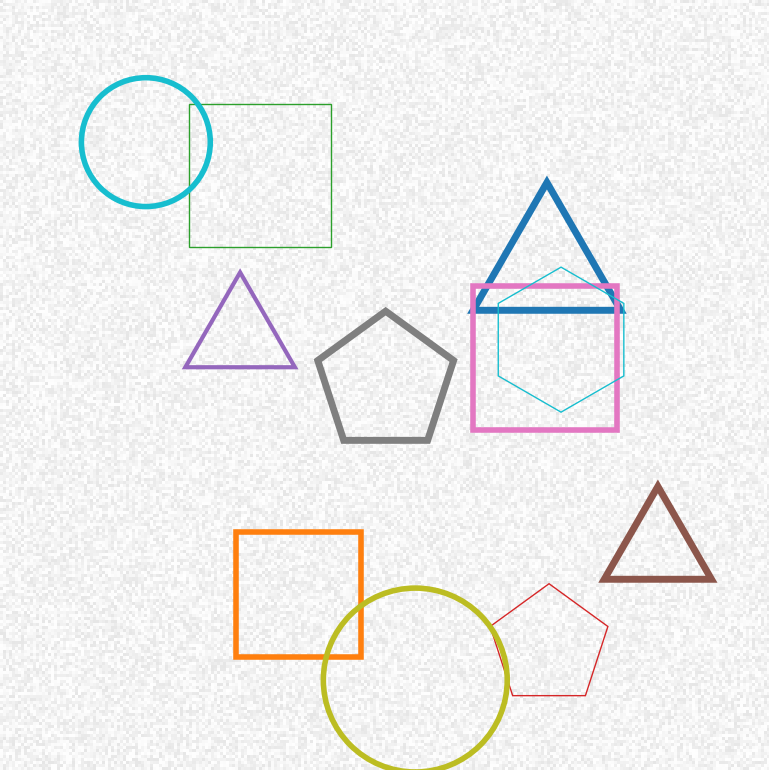[{"shape": "triangle", "thickness": 2.5, "radius": 0.55, "center": [0.71, 0.652]}, {"shape": "square", "thickness": 2, "radius": 0.41, "center": [0.387, 0.228]}, {"shape": "square", "thickness": 0.5, "radius": 0.46, "center": [0.337, 0.772]}, {"shape": "pentagon", "thickness": 0.5, "radius": 0.4, "center": [0.713, 0.162]}, {"shape": "triangle", "thickness": 1.5, "radius": 0.41, "center": [0.312, 0.564]}, {"shape": "triangle", "thickness": 2.5, "radius": 0.4, "center": [0.854, 0.288]}, {"shape": "square", "thickness": 2, "radius": 0.47, "center": [0.708, 0.535]}, {"shape": "pentagon", "thickness": 2.5, "radius": 0.46, "center": [0.501, 0.503]}, {"shape": "circle", "thickness": 2, "radius": 0.6, "center": [0.539, 0.117]}, {"shape": "circle", "thickness": 2, "radius": 0.42, "center": [0.189, 0.815]}, {"shape": "hexagon", "thickness": 0.5, "radius": 0.47, "center": [0.729, 0.559]}]